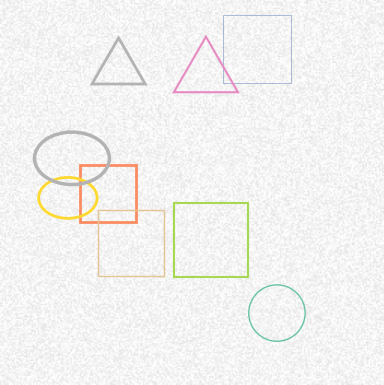[{"shape": "circle", "thickness": 1, "radius": 0.37, "center": [0.719, 0.187]}, {"shape": "square", "thickness": 2, "radius": 0.37, "center": [0.281, 0.498]}, {"shape": "square", "thickness": 0.5, "radius": 0.44, "center": [0.667, 0.873]}, {"shape": "triangle", "thickness": 1.5, "radius": 0.48, "center": [0.535, 0.808]}, {"shape": "square", "thickness": 1.5, "radius": 0.48, "center": [0.548, 0.377]}, {"shape": "oval", "thickness": 2, "radius": 0.38, "center": [0.176, 0.486]}, {"shape": "square", "thickness": 1, "radius": 0.43, "center": [0.34, 0.368]}, {"shape": "triangle", "thickness": 2, "radius": 0.4, "center": [0.308, 0.822]}, {"shape": "oval", "thickness": 2.5, "radius": 0.49, "center": [0.187, 0.589]}]